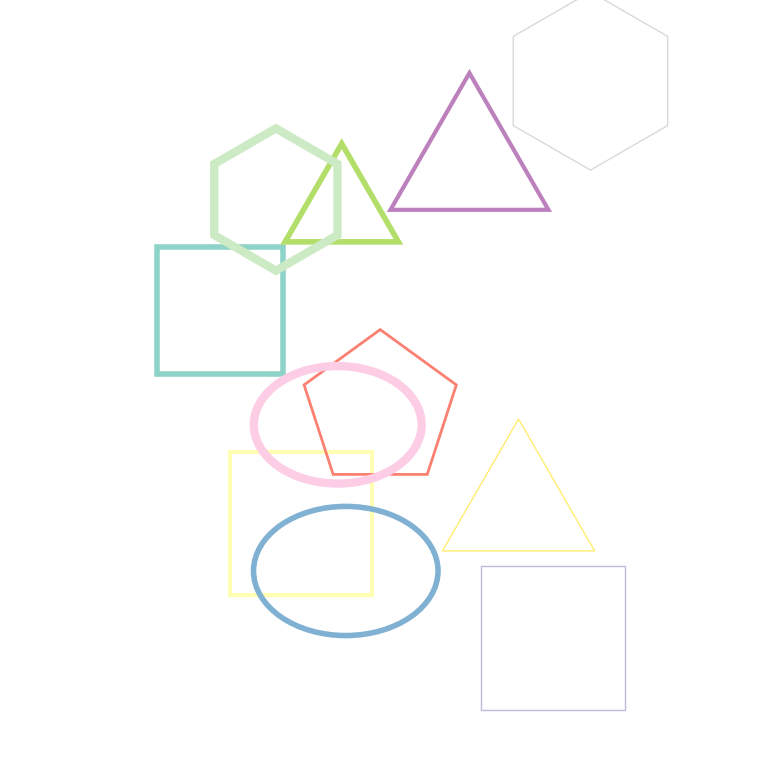[{"shape": "square", "thickness": 2, "radius": 0.41, "center": [0.286, 0.597]}, {"shape": "square", "thickness": 1.5, "radius": 0.46, "center": [0.391, 0.32]}, {"shape": "square", "thickness": 0.5, "radius": 0.47, "center": [0.718, 0.171]}, {"shape": "pentagon", "thickness": 1, "radius": 0.52, "center": [0.494, 0.468]}, {"shape": "oval", "thickness": 2, "radius": 0.6, "center": [0.449, 0.258]}, {"shape": "triangle", "thickness": 2, "radius": 0.42, "center": [0.444, 0.728]}, {"shape": "oval", "thickness": 3, "radius": 0.54, "center": [0.439, 0.448]}, {"shape": "hexagon", "thickness": 0.5, "radius": 0.58, "center": [0.767, 0.895]}, {"shape": "triangle", "thickness": 1.5, "radius": 0.59, "center": [0.61, 0.787]}, {"shape": "hexagon", "thickness": 3, "radius": 0.46, "center": [0.358, 0.741]}, {"shape": "triangle", "thickness": 0.5, "radius": 0.57, "center": [0.673, 0.342]}]